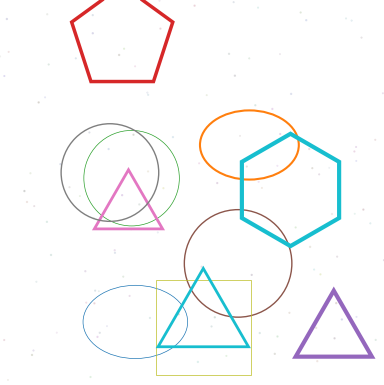[{"shape": "oval", "thickness": 0.5, "radius": 0.68, "center": [0.352, 0.164]}, {"shape": "oval", "thickness": 1.5, "radius": 0.64, "center": [0.648, 0.623]}, {"shape": "circle", "thickness": 0.5, "radius": 0.62, "center": [0.342, 0.537]}, {"shape": "pentagon", "thickness": 2.5, "radius": 0.69, "center": [0.317, 0.9]}, {"shape": "triangle", "thickness": 3, "radius": 0.57, "center": [0.867, 0.131]}, {"shape": "circle", "thickness": 1, "radius": 0.7, "center": [0.618, 0.316]}, {"shape": "triangle", "thickness": 2, "radius": 0.51, "center": [0.334, 0.457]}, {"shape": "circle", "thickness": 1, "radius": 0.63, "center": [0.286, 0.552]}, {"shape": "square", "thickness": 0.5, "radius": 0.62, "center": [0.53, 0.149]}, {"shape": "triangle", "thickness": 2, "radius": 0.68, "center": [0.528, 0.167]}, {"shape": "hexagon", "thickness": 3, "radius": 0.73, "center": [0.755, 0.507]}]